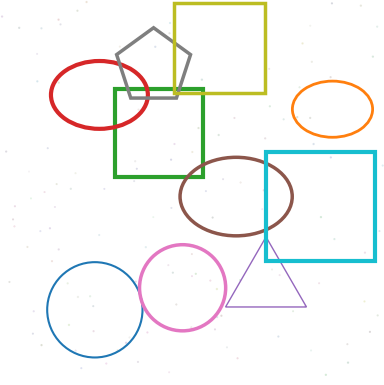[{"shape": "circle", "thickness": 1.5, "radius": 0.62, "center": [0.246, 0.195]}, {"shape": "oval", "thickness": 2, "radius": 0.52, "center": [0.864, 0.716]}, {"shape": "square", "thickness": 3, "radius": 0.57, "center": [0.413, 0.654]}, {"shape": "oval", "thickness": 3, "radius": 0.63, "center": [0.258, 0.753]}, {"shape": "triangle", "thickness": 1, "radius": 0.61, "center": [0.691, 0.263]}, {"shape": "oval", "thickness": 2.5, "radius": 0.73, "center": [0.613, 0.489]}, {"shape": "circle", "thickness": 2.5, "radius": 0.56, "center": [0.474, 0.253]}, {"shape": "pentagon", "thickness": 2.5, "radius": 0.5, "center": [0.399, 0.827]}, {"shape": "square", "thickness": 2.5, "radius": 0.59, "center": [0.57, 0.875]}, {"shape": "square", "thickness": 3, "radius": 0.71, "center": [0.833, 0.462]}]